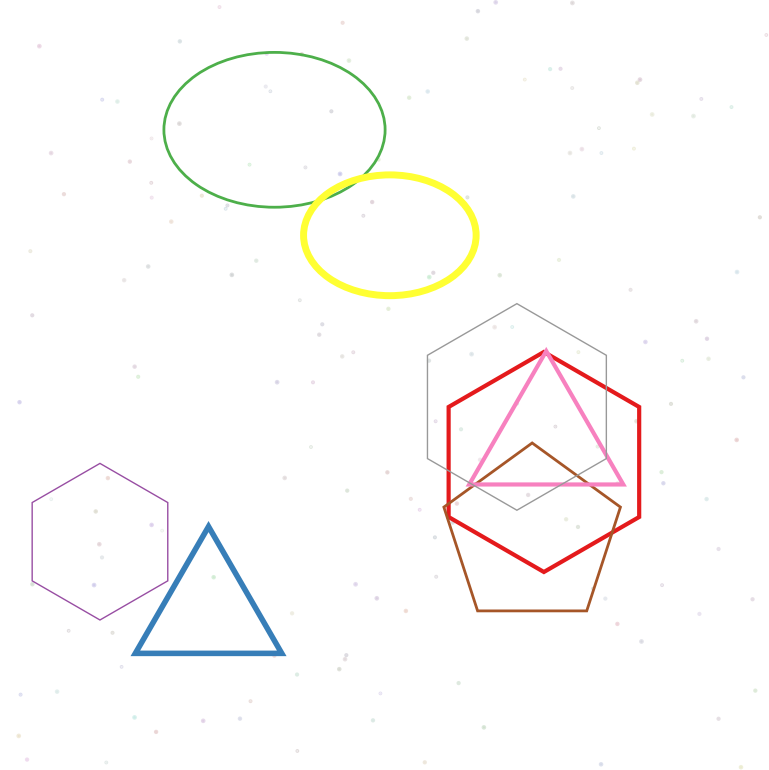[{"shape": "hexagon", "thickness": 1.5, "radius": 0.71, "center": [0.706, 0.4]}, {"shape": "triangle", "thickness": 2, "radius": 0.55, "center": [0.271, 0.206]}, {"shape": "oval", "thickness": 1, "radius": 0.72, "center": [0.357, 0.831]}, {"shape": "hexagon", "thickness": 0.5, "radius": 0.51, "center": [0.13, 0.296]}, {"shape": "oval", "thickness": 2.5, "radius": 0.56, "center": [0.506, 0.694]}, {"shape": "pentagon", "thickness": 1, "radius": 0.6, "center": [0.691, 0.304]}, {"shape": "triangle", "thickness": 1.5, "radius": 0.58, "center": [0.709, 0.429]}, {"shape": "hexagon", "thickness": 0.5, "radius": 0.67, "center": [0.671, 0.472]}]